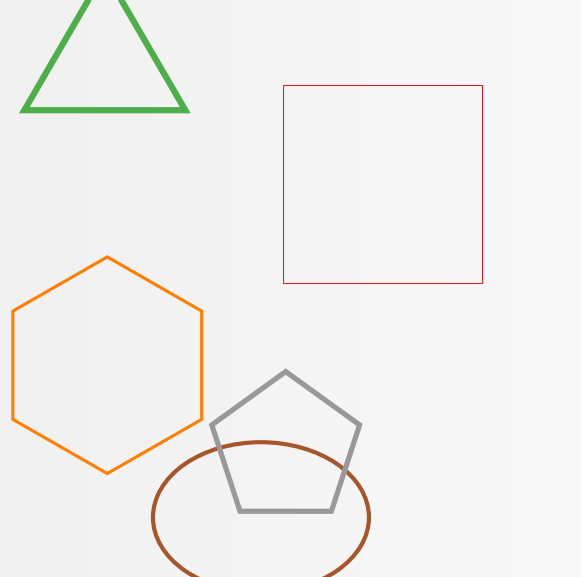[{"shape": "square", "thickness": 0.5, "radius": 0.86, "center": [0.658, 0.681]}, {"shape": "triangle", "thickness": 3, "radius": 0.8, "center": [0.18, 0.888]}, {"shape": "hexagon", "thickness": 1.5, "radius": 0.94, "center": [0.185, 0.367]}, {"shape": "oval", "thickness": 2, "radius": 0.93, "center": [0.449, 0.103]}, {"shape": "pentagon", "thickness": 2.5, "radius": 0.67, "center": [0.492, 0.222]}]